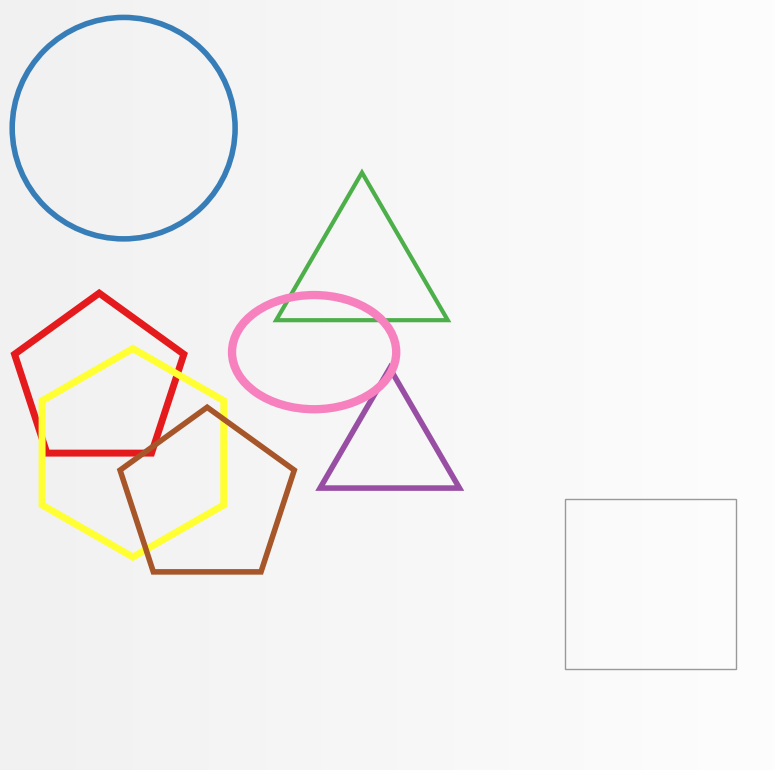[{"shape": "pentagon", "thickness": 2.5, "radius": 0.57, "center": [0.128, 0.504]}, {"shape": "circle", "thickness": 2, "radius": 0.72, "center": [0.16, 0.834]}, {"shape": "triangle", "thickness": 1.5, "radius": 0.64, "center": [0.467, 0.648]}, {"shape": "triangle", "thickness": 2, "radius": 0.52, "center": [0.503, 0.418]}, {"shape": "hexagon", "thickness": 2.5, "radius": 0.68, "center": [0.172, 0.412]}, {"shape": "pentagon", "thickness": 2, "radius": 0.59, "center": [0.267, 0.353]}, {"shape": "oval", "thickness": 3, "radius": 0.53, "center": [0.405, 0.543]}, {"shape": "square", "thickness": 0.5, "radius": 0.55, "center": [0.84, 0.241]}]